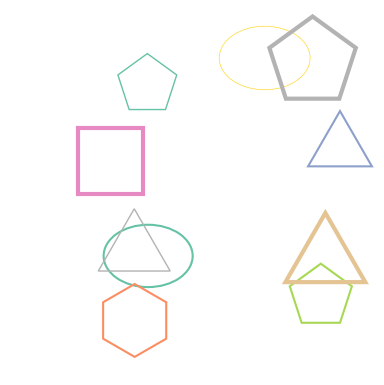[{"shape": "oval", "thickness": 1.5, "radius": 0.58, "center": [0.385, 0.335]}, {"shape": "pentagon", "thickness": 1, "radius": 0.4, "center": [0.383, 0.78]}, {"shape": "hexagon", "thickness": 1.5, "radius": 0.47, "center": [0.35, 0.168]}, {"shape": "triangle", "thickness": 1.5, "radius": 0.48, "center": [0.883, 0.616]}, {"shape": "square", "thickness": 3, "radius": 0.42, "center": [0.286, 0.582]}, {"shape": "pentagon", "thickness": 1.5, "radius": 0.42, "center": [0.833, 0.23]}, {"shape": "oval", "thickness": 0.5, "radius": 0.59, "center": [0.687, 0.849]}, {"shape": "triangle", "thickness": 3, "radius": 0.6, "center": [0.845, 0.327]}, {"shape": "triangle", "thickness": 1, "radius": 0.54, "center": [0.349, 0.35]}, {"shape": "pentagon", "thickness": 3, "radius": 0.59, "center": [0.812, 0.839]}]